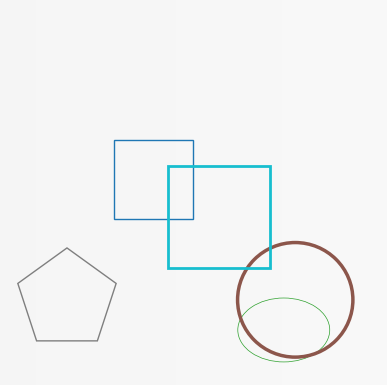[{"shape": "square", "thickness": 1, "radius": 0.51, "center": [0.396, 0.534]}, {"shape": "oval", "thickness": 0.5, "radius": 0.59, "center": [0.732, 0.143]}, {"shape": "circle", "thickness": 2.5, "radius": 0.74, "center": [0.762, 0.221]}, {"shape": "pentagon", "thickness": 1, "radius": 0.67, "center": [0.173, 0.223]}, {"shape": "square", "thickness": 2, "radius": 0.66, "center": [0.564, 0.437]}]